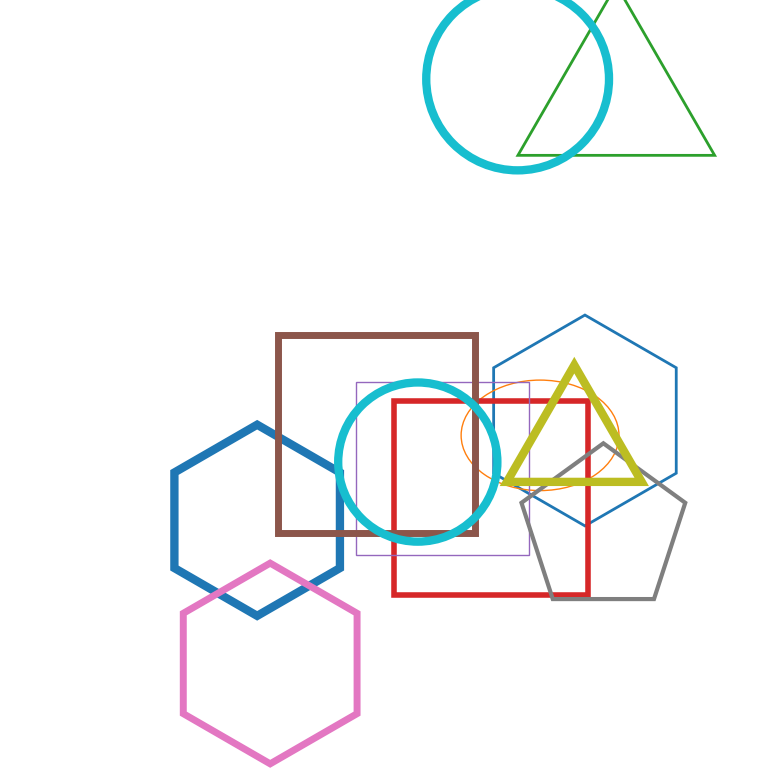[{"shape": "hexagon", "thickness": 3, "radius": 0.62, "center": [0.334, 0.324]}, {"shape": "hexagon", "thickness": 1, "radius": 0.68, "center": [0.76, 0.454]}, {"shape": "oval", "thickness": 0.5, "radius": 0.51, "center": [0.701, 0.435]}, {"shape": "triangle", "thickness": 1, "radius": 0.74, "center": [0.8, 0.872]}, {"shape": "square", "thickness": 2, "radius": 0.63, "center": [0.638, 0.353]}, {"shape": "square", "thickness": 0.5, "radius": 0.56, "center": [0.575, 0.392]}, {"shape": "square", "thickness": 2.5, "radius": 0.64, "center": [0.489, 0.437]}, {"shape": "hexagon", "thickness": 2.5, "radius": 0.65, "center": [0.351, 0.138]}, {"shape": "pentagon", "thickness": 1.5, "radius": 0.56, "center": [0.784, 0.312]}, {"shape": "triangle", "thickness": 3, "radius": 0.51, "center": [0.746, 0.425]}, {"shape": "circle", "thickness": 3, "radius": 0.59, "center": [0.672, 0.897]}, {"shape": "circle", "thickness": 3, "radius": 0.52, "center": [0.543, 0.4]}]